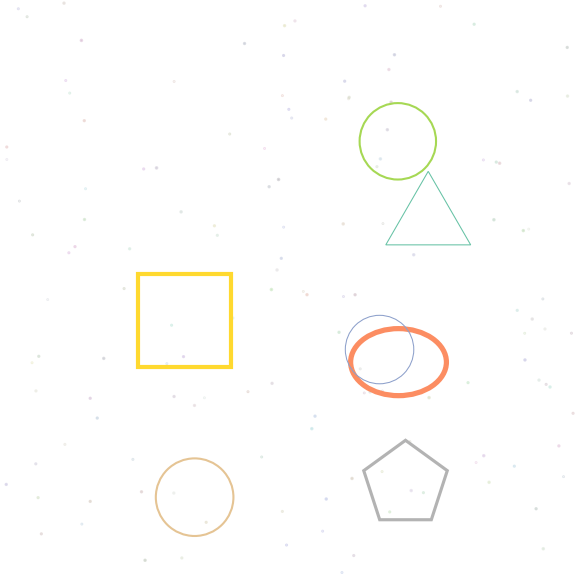[{"shape": "triangle", "thickness": 0.5, "radius": 0.42, "center": [0.742, 0.618]}, {"shape": "oval", "thickness": 2.5, "radius": 0.41, "center": [0.69, 0.372]}, {"shape": "circle", "thickness": 0.5, "radius": 0.3, "center": [0.657, 0.394]}, {"shape": "circle", "thickness": 1, "radius": 0.33, "center": [0.689, 0.754]}, {"shape": "square", "thickness": 2, "radius": 0.4, "center": [0.32, 0.444]}, {"shape": "circle", "thickness": 1, "radius": 0.34, "center": [0.337, 0.138]}, {"shape": "pentagon", "thickness": 1.5, "radius": 0.38, "center": [0.702, 0.161]}]